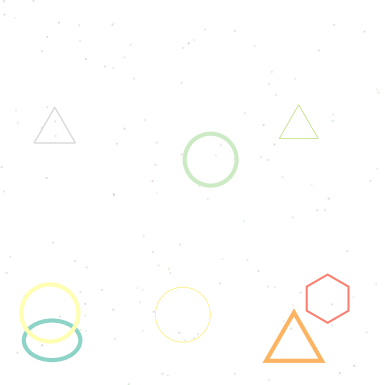[{"shape": "oval", "thickness": 3, "radius": 0.37, "center": [0.135, 0.116]}, {"shape": "circle", "thickness": 3, "radius": 0.37, "center": [0.129, 0.187]}, {"shape": "hexagon", "thickness": 1.5, "radius": 0.31, "center": [0.851, 0.224]}, {"shape": "triangle", "thickness": 3, "radius": 0.42, "center": [0.764, 0.105]}, {"shape": "triangle", "thickness": 0.5, "radius": 0.29, "center": [0.776, 0.669]}, {"shape": "triangle", "thickness": 1, "radius": 0.31, "center": [0.142, 0.66]}, {"shape": "circle", "thickness": 3, "radius": 0.34, "center": [0.547, 0.585]}, {"shape": "circle", "thickness": 0.5, "radius": 0.36, "center": [0.475, 0.183]}]